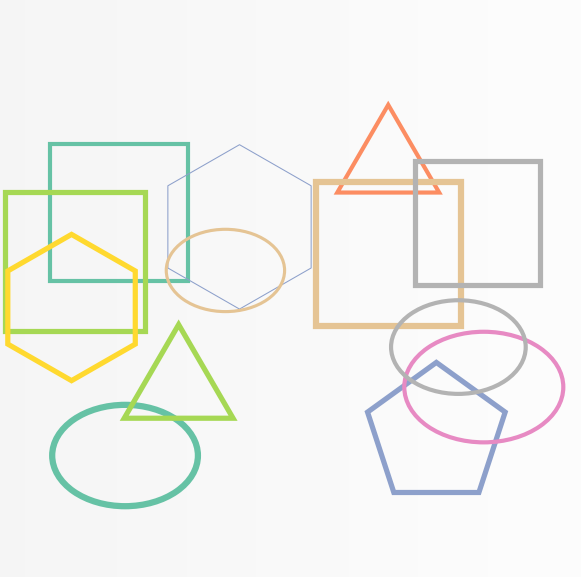[{"shape": "square", "thickness": 2, "radius": 0.59, "center": [0.205, 0.631]}, {"shape": "oval", "thickness": 3, "radius": 0.63, "center": [0.215, 0.21]}, {"shape": "triangle", "thickness": 2, "radius": 0.51, "center": [0.668, 0.716]}, {"shape": "pentagon", "thickness": 2.5, "radius": 0.62, "center": [0.751, 0.247]}, {"shape": "hexagon", "thickness": 0.5, "radius": 0.71, "center": [0.412, 0.606]}, {"shape": "oval", "thickness": 2, "radius": 0.68, "center": [0.832, 0.329]}, {"shape": "triangle", "thickness": 2.5, "radius": 0.54, "center": [0.307, 0.329]}, {"shape": "square", "thickness": 2.5, "radius": 0.6, "center": [0.129, 0.546]}, {"shape": "hexagon", "thickness": 2.5, "radius": 0.63, "center": [0.123, 0.467]}, {"shape": "oval", "thickness": 1.5, "radius": 0.51, "center": [0.388, 0.531]}, {"shape": "square", "thickness": 3, "radius": 0.62, "center": [0.668, 0.56]}, {"shape": "oval", "thickness": 2, "radius": 0.58, "center": [0.789, 0.398]}, {"shape": "square", "thickness": 2.5, "radius": 0.54, "center": [0.821, 0.613]}]